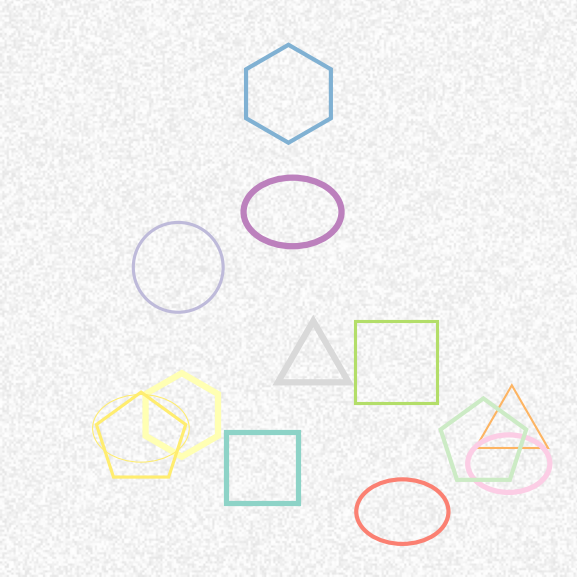[{"shape": "square", "thickness": 2.5, "radius": 0.31, "center": [0.454, 0.19]}, {"shape": "hexagon", "thickness": 3, "radius": 0.36, "center": [0.315, 0.281]}, {"shape": "circle", "thickness": 1.5, "radius": 0.39, "center": [0.309, 0.536]}, {"shape": "oval", "thickness": 2, "radius": 0.4, "center": [0.697, 0.113]}, {"shape": "hexagon", "thickness": 2, "radius": 0.42, "center": [0.5, 0.837]}, {"shape": "triangle", "thickness": 1, "radius": 0.36, "center": [0.886, 0.26]}, {"shape": "square", "thickness": 1.5, "radius": 0.36, "center": [0.685, 0.372]}, {"shape": "oval", "thickness": 2.5, "radius": 0.36, "center": [0.881, 0.196]}, {"shape": "triangle", "thickness": 3, "radius": 0.35, "center": [0.542, 0.373]}, {"shape": "oval", "thickness": 3, "radius": 0.42, "center": [0.507, 0.632]}, {"shape": "pentagon", "thickness": 2, "radius": 0.39, "center": [0.837, 0.231]}, {"shape": "oval", "thickness": 0.5, "radius": 0.42, "center": [0.244, 0.257]}, {"shape": "pentagon", "thickness": 1.5, "radius": 0.41, "center": [0.244, 0.239]}]